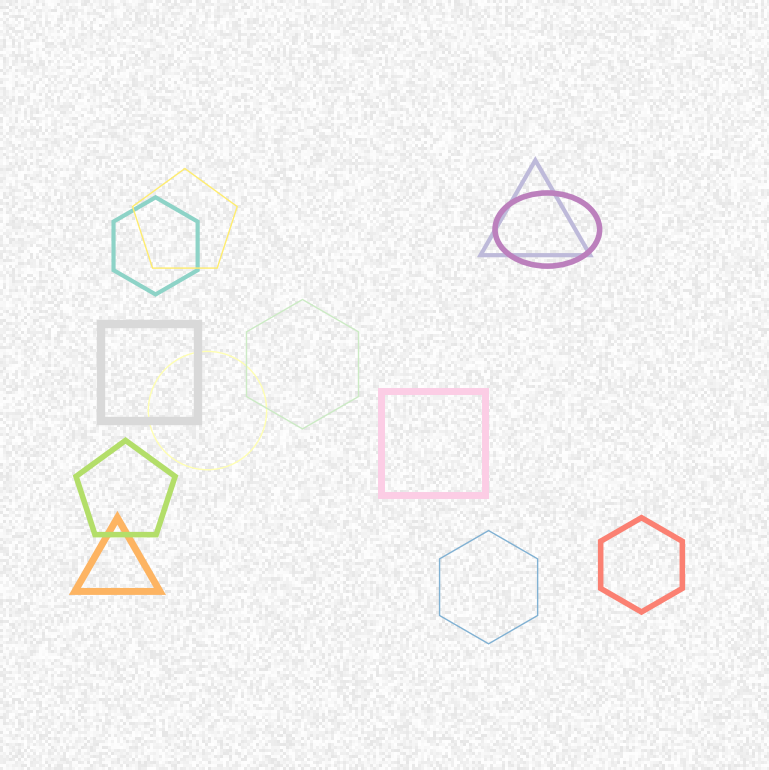[{"shape": "hexagon", "thickness": 1.5, "radius": 0.32, "center": [0.202, 0.681]}, {"shape": "circle", "thickness": 0.5, "radius": 0.38, "center": [0.269, 0.467]}, {"shape": "triangle", "thickness": 1.5, "radius": 0.41, "center": [0.695, 0.71]}, {"shape": "hexagon", "thickness": 2, "radius": 0.31, "center": [0.833, 0.266]}, {"shape": "hexagon", "thickness": 0.5, "radius": 0.37, "center": [0.635, 0.237]}, {"shape": "triangle", "thickness": 2.5, "radius": 0.32, "center": [0.152, 0.264]}, {"shape": "pentagon", "thickness": 2, "radius": 0.34, "center": [0.163, 0.36]}, {"shape": "square", "thickness": 2.5, "radius": 0.34, "center": [0.562, 0.424]}, {"shape": "square", "thickness": 3, "radius": 0.32, "center": [0.194, 0.517]}, {"shape": "oval", "thickness": 2, "radius": 0.34, "center": [0.711, 0.702]}, {"shape": "hexagon", "thickness": 0.5, "radius": 0.42, "center": [0.393, 0.527]}, {"shape": "pentagon", "thickness": 0.5, "radius": 0.36, "center": [0.24, 0.71]}]